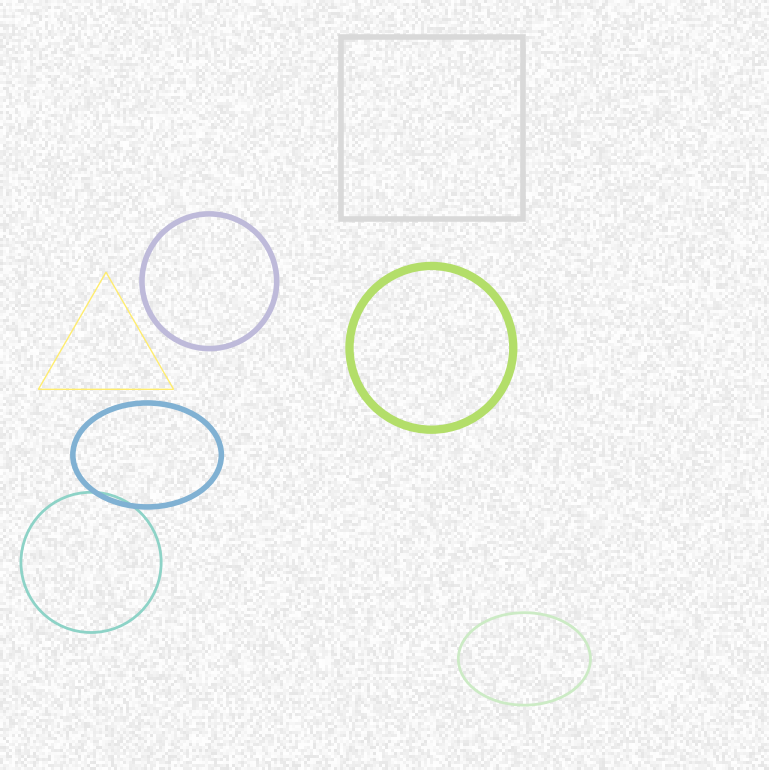[{"shape": "circle", "thickness": 1, "radius": 0.46, "center": [0.118, 0.27]}, {"shape": "circle", "thickness": 2, "radius": 0.44, "center": [0.272, 0.635]}, {"shape": "oval", "thickness": 2, "radius": 0.48, "center": [0.191, 0.409]}, {"shape": "circle", "thickness": 3, "radius": 0.53, "center": [0.56, 0.548]}, {"shape": "square", "thickness": 2, "radius": 0.59, "center": [0.561, 0.834]}, {"shape": "oval", "thickness": 1, "radius": 0.43, "center": [0.681, 0.144]}, {"shape": "triangle", "thickness": 0.5, "radius": 0.51, "center": [0.138, 0.545]}]